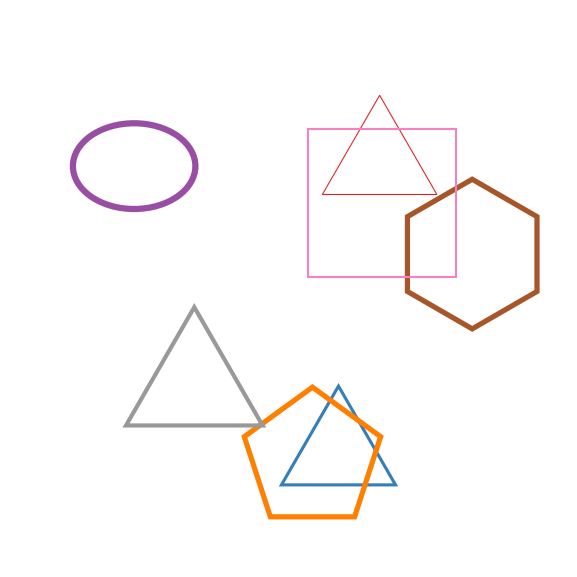[{"shape": "triangle", "thickness": 0.5, "radius": 0.57, "center": [0.657, 0.72]}, {"shape": "triangle", "thickness": 1.5, "radius": 0.57, "center": [0.586, 0.217]}, {"shape": "oval", "thickness": 3, "radius": 0.53, "center": [0.232, 0.711]}, {"shape": "pentagon", "thickness": 2.5, "radius": 0.62, "center": [0.541, 0.205]}, {"shape": "hexagon", "thickness": 2.5, "radius": 0.65, "center": [0.818, 0.559]}, {"shape": "square", "thickness": 1, "radius": 0.64, "center": [0.661, 0.647]}, {"shape": "triangle", "thickness": 2, "radius": 0.68, "center": [0.336, 0.331]}]